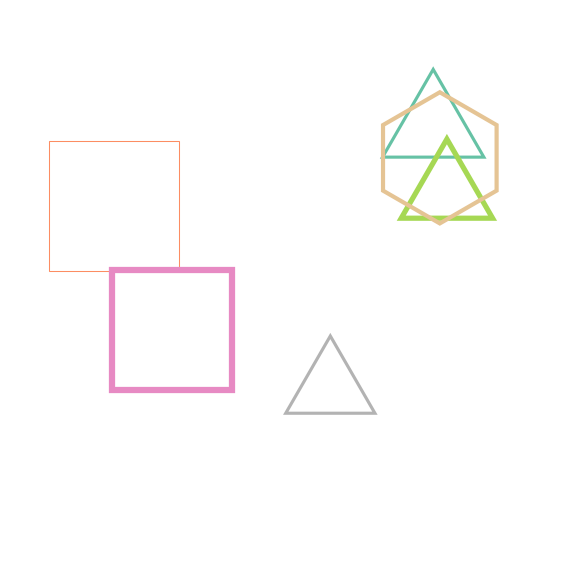[{"shape": "triangle", "thickness": 1.5, "radius": 0.51, "center": [0.75, 0.778]}, {"shape": "square", "thickness": 0.5, "radius": 0.56, "center": [0.197, 0.643]}, {"shape": "square", "thickness": 3, "radius": 0.52, "center": [0.298, 0.428]}, {"shape": "triangle", "thickness": 2.5, "radius": 0.46, "center": [0.774, 0.667]}, {"shape": "hexagon", "thickness": 2, "radius": 0.57, "center": [0.762, 0.726]}, {"shape": "triangle", "thickness": 1.5, "radius": 0.45, "center": [0.572, 0.328]}]